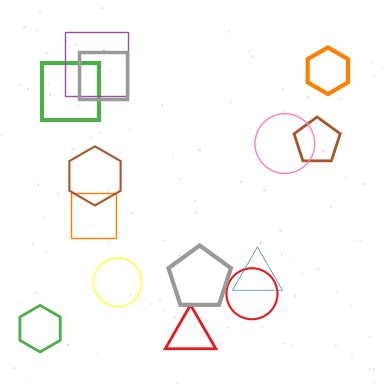[{"shape": "triangle", "thickness": 2, "radius": 0.38, "center": [0.495, 0.132]}, {"shape": "circle", "thickness": 1.5, "radius": 0.33, "center": [0.654, 0.237]}, {"shape": "triangle", "thickness": 0.5, "radius": 0.37, "center": [0.669, 0.284]}, {"shape": "hexagon", "thickness": 2, "radius": 0.3, "center": [0.104, 0.146]}, {"shape": "square", "thickness": 3, "radius": 0.37, "center": [0.183, 0.763]}, {"shape": "square", "thickness": 1, "radius": 0.41, "center": [0.251, 0.834]}, {"shape": "hexagon", "thickness": 3, "radius": 0.3, "center": [0.852, 0.816]}, {"shape": "square", "thickness": 1, "radius": 0.29, "center": [0.243, 0.441]}, {"shape": "circle", "thickness": 1, "radius": 0.31, "center": [0.306, 0.267]}, {"shape": "pentagon", "thickness": 2, "radius": 0.31, "center": [0.824, 0.633]}, {"shape": "hexagon", "thickness": 1.5, "radius": 0.38, "center": [0.247, 0.543]}, {"shape": "circle", "thickness": 1, "radius": 0.39, "center": [0.74, 0.627]}, {"shape": "pentagon", "thickness": 3, "radius": 0.43, "center": [0.519, 0.277]}, {"shape": "square", "thickness": 2.5, "radius": 0.31, "center": [0.268, 0.803]}]